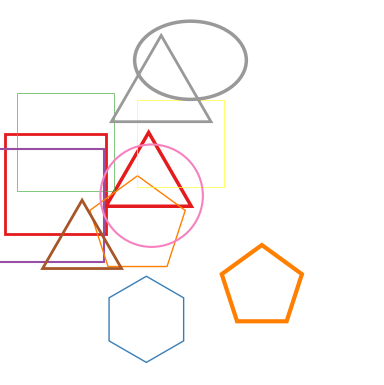[{"shape": "square", "thickness": 2, "radius": 0.65, "center": [0.144, 0.522]}, {"shape": "triangle", "thickness": 2.5, "radius": 0.64, "center": [0.386, 0.528]}, {"shape": "hexagon", "thickness": 1, "radius": 0.56, "center": [0.38, 0.171]}, {"shape": "square", "thickness": 0.5, "radius": 0.63, "center": [0.17, 0.632]}, {"shape": "square", "thickness": 1.5, "radius": 0.73, "center": [0.123, 0.466]}, {"shape": "pentagon", "thickness": 3, "radius": 0.55, "center": [0.68, 0.254]}, {"shape": "pentagon", "thickness": 1, "radius": 0.65, "center": [0.357, 0.413]}, {"shape": "square", "thickness": 0.5, "radius": 0.57, "center": [0.469, 0.627]}, {"shape": "triangle", "thickness": 2, "radius": 0.59, "center": [0.213, 0.362]}, {"shape": "circle", "thickness": 1.5, "radius": 0.67, "center": [0.394, 0.492]}, {"shape": "triangle", "thickness": 2, "radius": 0.75, "center": [0.419, 0.759]}, {"shape": "oval", "thickness": 2.5, "radius": 0.73, "center": [0.495, 0.843]}]